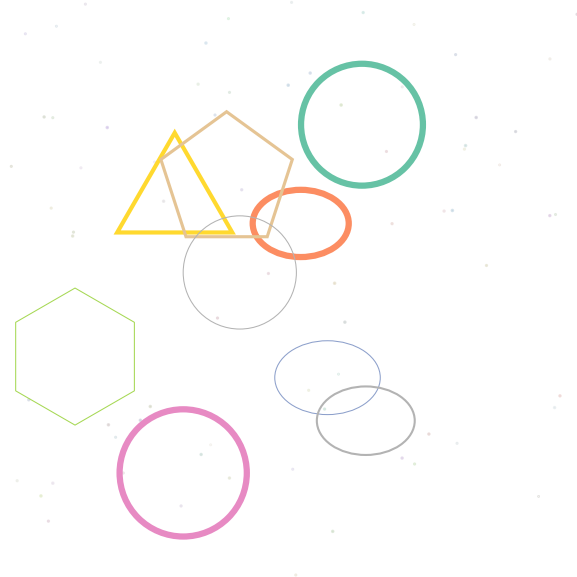[{"shape": "circle", "thickness": 3, "radius": 0.53, "center": [0.627, 0.783]}, {"shape": "oval", "thickness": 3, "radius": 0.42, "center": [0.521, 0.612]}, {"shape": "oval", "thickness": 0.5, "radius": 0.46, "center": [0.567, 0.345]}, {"shape": "circle", "thickness": 3, "radius": 0.55, "center": [0.317, 0.18]}, {"shape": "hexagon", "thickness": 0.5, "radius": 0.59, "center": [0.13, 0.382]}, {"shape": "triangle", "thickness": 2, "radius": 0.58, "center": [0.303, 0.654]}, {"shape": "pentagon", "thickness": 1.5, "radius": 0.6, "center": [0.392, 0.686]}, {"shape": "circle", "thickness": 0.5, "radius": 0.49, "center": [0.415, 0.527]}, {"shape": "oval", "thickness": 1, "radius": 0.42, "center": [0.633, 0.271]}]